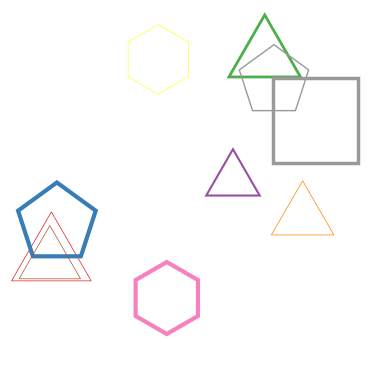[{"shape": "triangle", "thickness": 0.5, "radius": 0.6, "center": [0.133, 0.33]}, {"shape": "pentagon", "thickness": 3, "radius": 0.53, "center": [0.148, 0.42]}, {"shape": "triangle", "thickness": 2, "radius": 0.54, "center": [0.688, 0.854]}, {"shape": "triangle", "thickness": 1.5, "radius": 0.4, "center": [0.605, 0.532]}, {"shape": "triangle", "thickness": 0.5, "radius": 0.47, "center": [0.786, 0.437]}, {"shape": "hexagon", "thickness": 0.5, "radius": 0.45, "center": [0.411, 0.846]}, {"shape": "triangle", "thickness": 0.5, "radius": 0.46, "center": [0.129, 0.322]}, {"shape": "hexagon", "thickness": 3, "radius": 0.47, "center": [0.433, 0.226]}, {"shape": "square", "thickness": 2.5, "radius": 0.55, "center": [0.819, 0.688]}, {"shape": "pentagon", "thickness": 1, "radius": 0.47, "center": [0.712, 0.789]}]